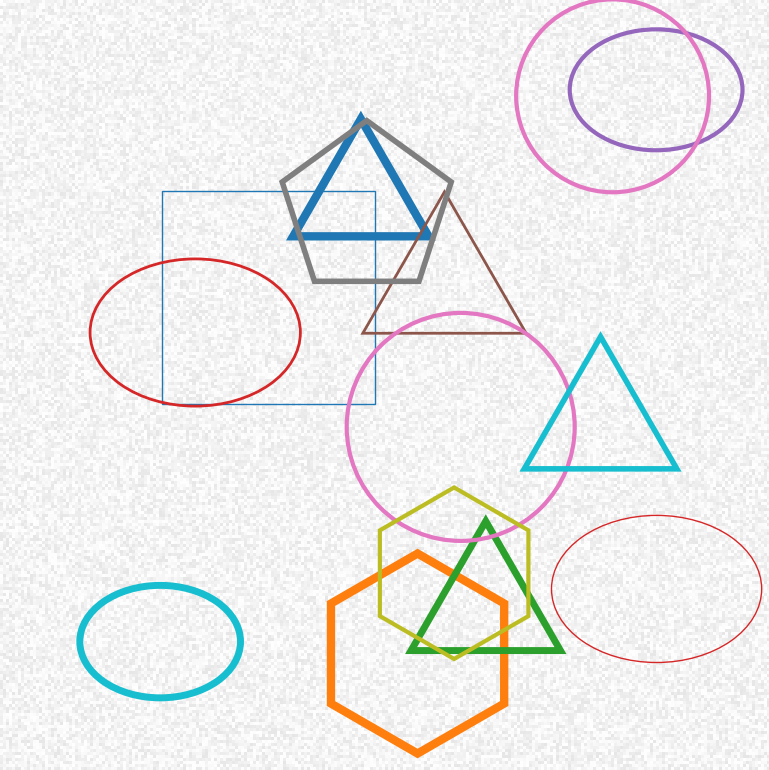[{"shape": "square", "thickness": 0.5, "radius": 0.69, "center": [0.348, 0.613]}, {"shape": "triangle", "thickness": 3, "radius": 0.51, "center": [0.469, 0.744]}, {"shape": "hexagon", "thickness": 3, "radius": 0.65, "center": [0.542, 0.151]}, {"shape": "triangle", "thickness": 2.5, "radius": 0.56, "center": [0.631, 0.211]}, {"shape": "oval", "thickness": 0.5, "radius": 0.68, "center": [0.853, 0.235]}, {"shape": "oval", "thickness": 1, "radius": 0.68, "center": [0.254, 0.568]}, {"shape": "oval", "thickness": 1.5, "radius": 0.56, "center": [0.852, 0.883]}, {"shape": "triangle", "thickness": 1, "radius": 0.61, "center": [0.577, 0.628]}, {"shape": "circle", "thickness": 1.5, "radius": 0.74, "center": [0.598, 0.446]}, {"shape": "circle", "thickness": 1.5, "radius": 0.63, "center": [0.796, 0.876]}, {"shape": "pentagon", "thickness": 2, "radius": 0.58, "center": [0.476, 0.728]}, {"shape": "hexagon", "thickness": 1.5, "radius": 0.56, "center": [0.59, 0.256]}, {"shape": "triangle", "thickness": 2, "radius": 0.57, "center": [0.78, 0.448]}, {"shape": "oval", "thickness": 2.5, "radius": 0.52, "center": [0.208, 0.167]}]